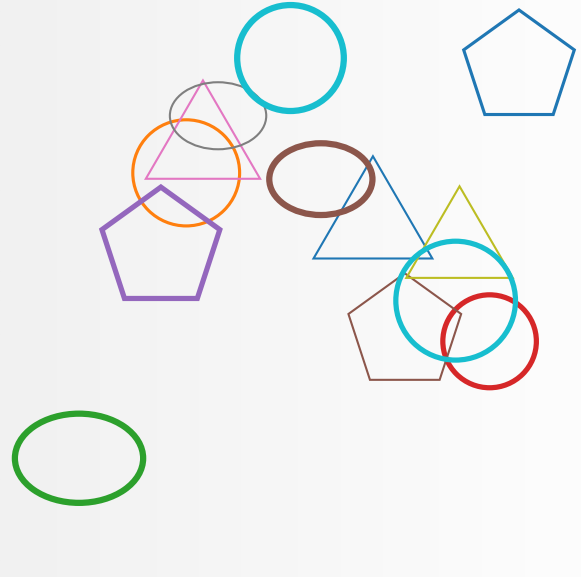[{"shape": "pentagon", "thickness": 1.5, "radius": 0.5, "center": [0.893, 0.882]}, {"shape": "triangle", "thickness": 1, "radius": 0.59, "center": [0.642, 0.611]}, {"shape": "circle", "thickness": 1.5, "radius": 0.46, "center": [0.32, 0.7]}, {"shape": "oval", "thickness": 3, "radius": 0.55, "center": [0.136, 0.206]}, {"shape": "circle", "thickness": 2.5, "radius": 0.4, "center": [0.842, 0.408]}, {"shape": "pentagon", "thickness": 2.5, "radius": 0.53, "center": [0.277, 0.569]}, {"shape": "oval", "thickness": 3, "radius": 0.44, "center": [0.552, 0.689]}, {"shape": "pentagon", "thickness": 1, "radius": 0.51, "center": [0.696, 0.424]}, {"shape": "triangle", "thickness": 1, "radius": 0.57, "center": [0.349, 0.746]}, {"shape": "oval", "thickness": 1, "radius": 0.41, "center": [0.375, 0.799]}, {"shape": "triangle", "thickness": 1, "radius": 0.53, "center": [0.791, 0.571]}, {"shape": "circle", "thickness": 2.5, "radius": 0.51, "center": [0.784, 0.479]}, {"shape": "circle", "thickness": 3, "radius": 0.46, "center": [0.5, 0.899]}]